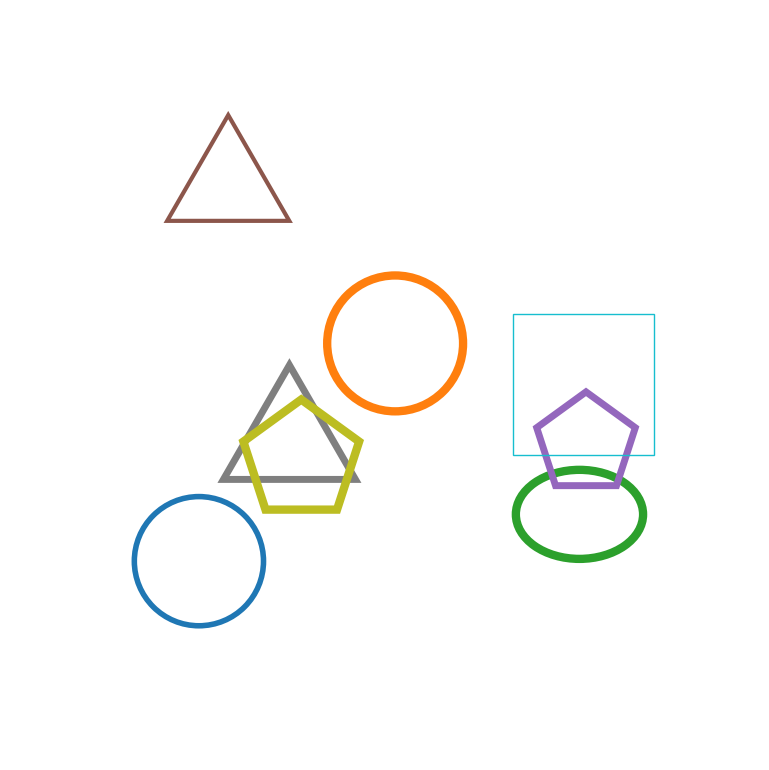[{"shape": "circle", "thickness": 2, "radius": 0.42, "center": [0.258, 0.271]}, {"shape": "circle", "thickness": 3, "radius": 0.44, "center": [0.513, 0.554]}, {"shape": "oval", "thickness": 3, "radius": 0.41, "center": [0.753, 0.332]}, {"shape": "pentagon", "thickness": 2.5, "radius": 0.34, "center": [0.761, 0.424]}, {"shape": "triangle", "thickness": 1.5, "radius": 0.46, "center": [0.296, 0.759]}, {"shape": "triangle", "thickness": 2.5, "radius": 0.49, "center": [0.376, 0.427]}, {"shape": "pentagon", "thickness": 3, "radius": 0.4, "center": [0.391, 0.402]}, {"shape": "square", "thickness": 0.5, "radius": 0.46, "center": [0.758, 0.501]}]